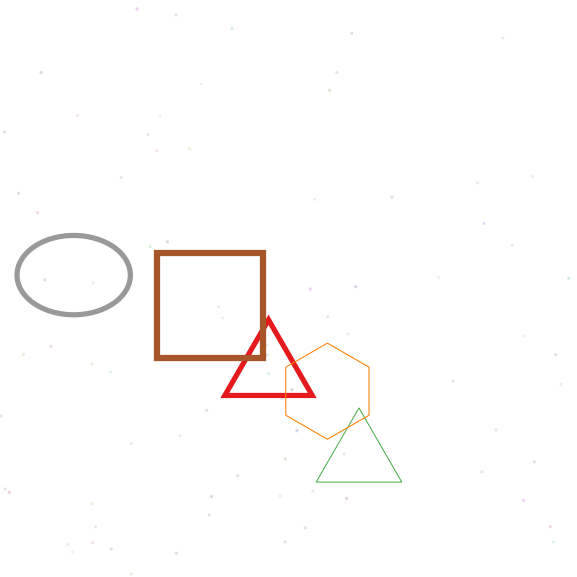[{"shape": "triangle", "thickness": 2.5, "radius": 0.44, "center": [0.465, 0.358]}, {"shape": "triangle", "thickness": 0.5, "radius": 0.43, "center": [0.622, 0.207]}, {"shape": "hexagon", "thickness": 0.5, "radius": 0.42, "center": [0.567, 0.322]}, {"shape": "square", "thickness": 3, "radius": 0.46, "center": [0.364, 0.47]}, {"shape": "oval", "thickness": 2.5, "radius": 0.49, "center": [0.128, 0.523]}]